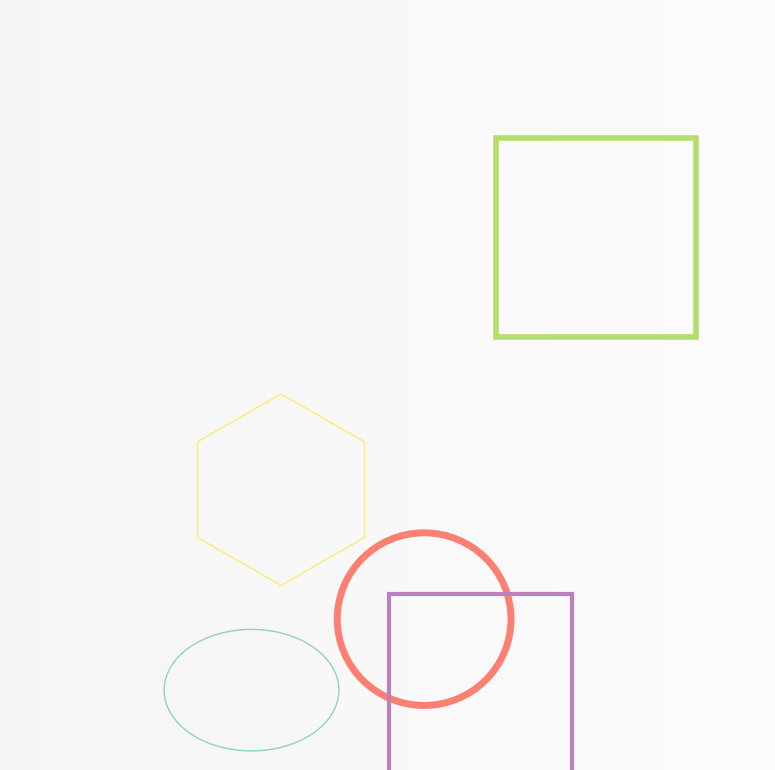[{"shape": "oval", "thickness": 0.5, "radius": 0.56, "center": [0.325, 0.104]}, {"shape": "circle", "thickness": 2.5, "radius": 0.56, "center": [0.547, 0.196]}, {"shape": "square", "thickness": 2, "radius": 0.65, "center": [0.769, 0.692]}, {"shape": "square", "thickness": 1.5, "radius": 0.59, "center": [0.62, 0.111]}, {"shape": "hexagon", "thickness": 0.5, "radius": 0.62, "center": [0.363, 0.364]}]